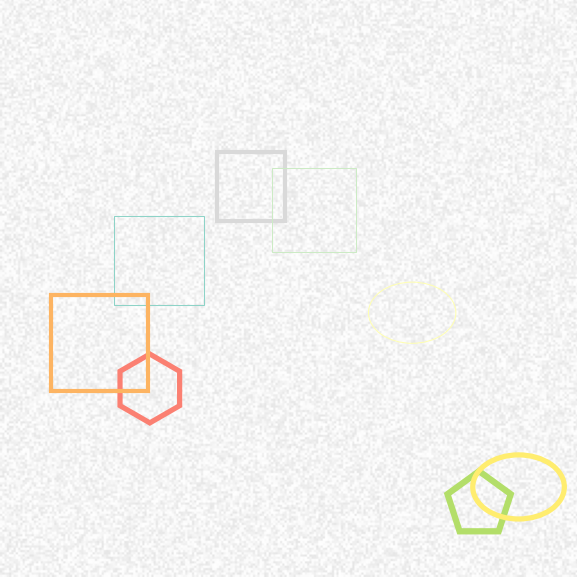[{"shape": "square", "thickness": 0.5, "radius": 0.39, "center": [0.276, 0.548]}, {"shape": "oval", "thickness": 0.5, "radius": 0.38, "center": [0.714, 0.458]}, {"shape": "hexagon", "thickness": 2.5, "radius": 0.3, "center": [0.259, 0.326]}, {"shape": "square", "thickness": 2, "radius": 0.42, "center": [0.173, 0.406]}, {"shape": "pentagon", "thickness": 3, "radius": 0.29, "center": [0.83, 0.126]}, {"shape": "square", "thickness": 2, "radius": 0.3, "center": [0.434, 0.676]}, {"shape": "square", "thickness": 0.5, "radius": 0.37, "center": [0.544, 0.636]}, {"shape": "oval", "thickness": 2.5, "radius": 0.4, "center": [0.898, 0.156]}]